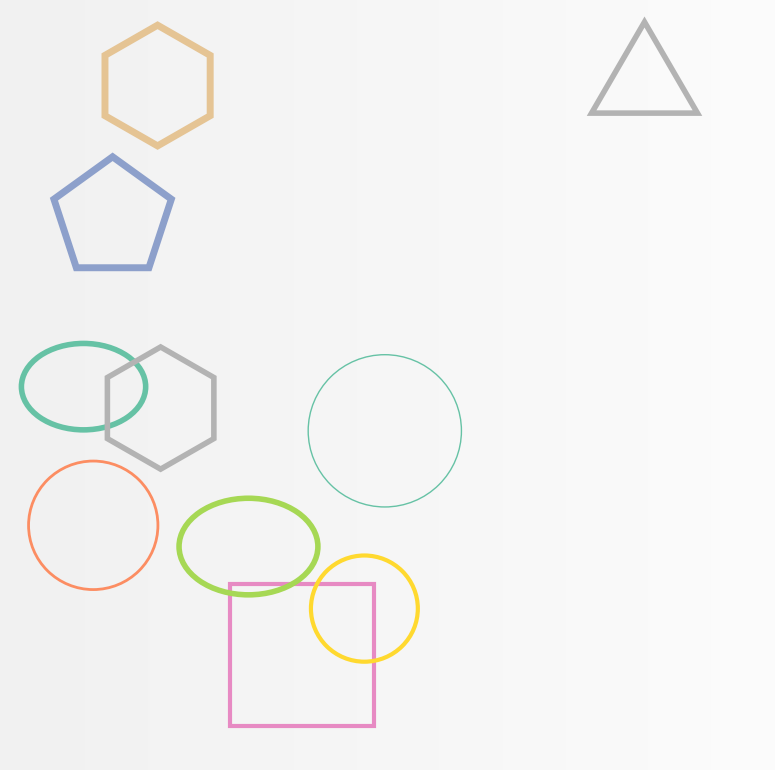[{"shape": "circle", "thickness": 0.5, "radius": 0.49, "center": [0.497, 0.44]}, {"shape": "oval", "thickness": 2, "radius": 0.4, "center": [0.108, 0.498]}, {"shape": "circle", "thickness": 1, "radius": 0.42, "center": [0.12, 0.318]}, {"shape": "pentagon", "thickness": 2.5, "radius": 0.4, "center": [0.145, 0.717]}, {"shape": "square", "thickness": 1.5, "radius": 0.46, "center": [0.389, 0.15]}, {"shape": "oval", "thickness": 2, "radius": 0.45, "center": [0.321, 0.29]}, {"shape": "circle", "thickness": 1.5, "radius": 0.34, "center": [0.47, 0.21]}, {"shape": "hexagon", "thickness": 2.5, "radius": 0.39, "center": [0.203, 0.889]}, {"shape": "hexagon", "thickness": 2, "radius": 0.4, "center": [0.207, 0.47]}, {"shape": "triangle", "thickness": 2, "radius": 0.39, "center": [0.832, 0.893]}]